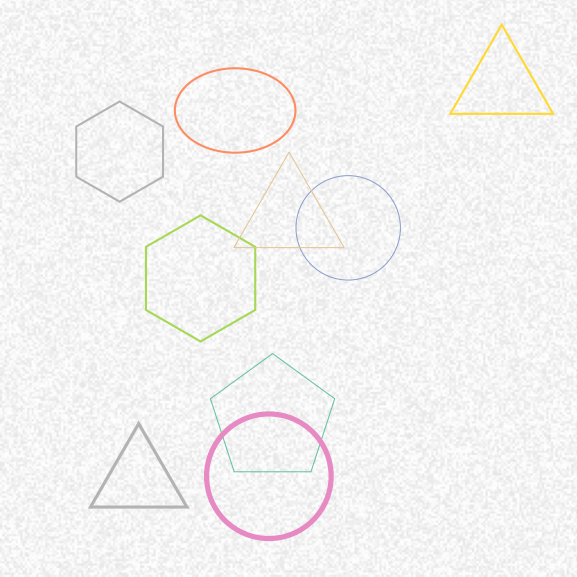[{"shape": "pentagon", "thickness": 0.5, "radius": 0.57, "center": [0.472, 0.274]}, {"shape": "oval", "thickness": 1, "radius": 0.52, "center": [0.407, 0.808]}, {"shape": "circle", "thickness": 0.5, "radius": 0.45, "center": [0.603, 0.605]}, {"shape": "circle", "thickness": 2.5, "radius": 0.54, "center": [0.466, 0.174]}, {"shape": "hexagon", "thickness": 1, "radius": 0.55, "center": [0.347, 0.517]}, {"shape": "triangle", "thickness": 1, "radius": 0.51, "center": [0.869, 0.854]}, {"shape": "triangle", "thickness": 0.5, "radius": 0.55, "center": [0.501, 0.625]}, {"shape": "triangle", "thickness": 1.5, "radius": 0.48, "center": [0.24, 0.169]}, {"shape": "hexagon", "thickness": 1, "radius": 0.43, "center": [0.207, 0.737]}]